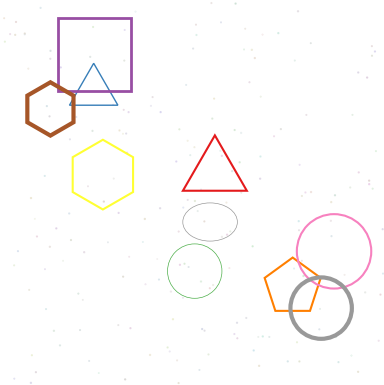[{"shape": "triangle", "thickness": 1.5, "radius": 0.48, "center": [0.558, 0.553]}, {"shape": "triangle", "thickness": 1, "radius": 0.36, "center": [0.243, 0.763]}, {"shape": "circle", "thickness": 0.5, "radius": 0.35, "center": [0.506, 0.296]}, {"shape": "square", "thickness": 2, "radius": 0.48, "center": [0.246, 0.859]}, {"shape": "pentagon", "thickness": 1.5, "radius": 0.38, "center": [0.76, 0.254]}, {"shape": "hexagon", "thickness": 1.5, "radius": 0.45, "center": [0.267, 0.546]}, {"shape": "hexagon", "thickness": 3, "radius": 0.35, "center": [0.131, 0.717]}, {"shape": "circle", "thickness": 1.5, "radius": 0.48, "center": [0.868, 0.347]}, {"shape": "oval", "thickness": 0.5, "radius": 0.35, "center": [0.546, 0.423]}, {"shape": "circle", "thickness": 3, "radius": 0.4, "center": [0.834, 0.2]}]